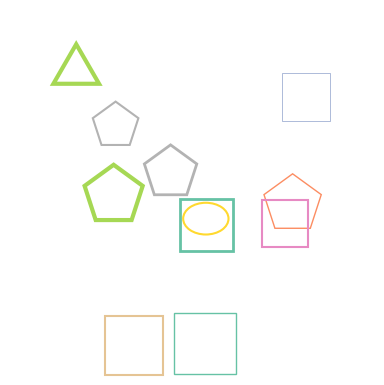[{"shape": "square", "thickness": 1, "radius": 0.4, "center": [0.532, 0.108]}, {"shape": "square", "thickness": 2, "radius": 0.34, "center": [0.536, 0.416]}, {"shape": "pentagon", "thickness": 1, "radius": 0.39, "center": [0.76, 0.47]}, {"shape": "square", "thickness": 0.5, "radius": 0.31, "center": [0.796, 0.748]}, {"shape": "square", "thickness": 1.5, "radius": 0.3, "center": [0.741, 0.42]}, {"shape": "pentagon", "thickness": 3, "radius": 0.4, "center": [0.295, 0.493]}, {"shape": "triangle", "thickness": 3, "radius": 0.34, "center": [0.198, 0.817]}, {"shape": "oval", "thickness": 1.5, "radius": 0.29, "center": [0.535, 0.432]}, {"shape": "square", "thickness": 1.5, "radius": 0.38, "center": [0.347, 0.102]}, {"shape": "pentagon", "thickness": 2, "radius": 0.36, "center": [0.443, 0.552]}, {"shape": "pentagon", "thickness": 1.5, "radius": 0.31, "center": [0.3, 0.674]}]